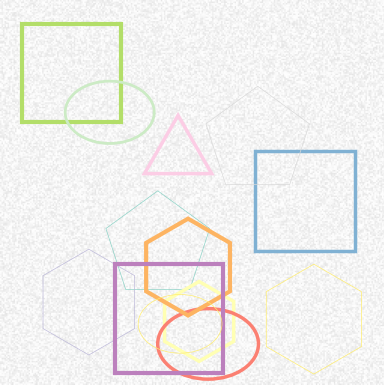[{"shape": "pentagon", "thickness": 0.5, "radius": 0.71, "center": [0.41, 0.363]}, {"shape": "hexagon", "thickness": 2.5, "radius": 0.52, "center": [0.517, 0.165]}, {"shape": "hexagon", "thickness": 0.5, "radius": 0.69, "center": [0.231, 0.215]}, {"shape": "oval", "thickness": 2.5, "radius": 0.65, "center": [0.541, 0.107]}, {"shape": "square", "thickness": 2.5, "radius": 0.65, "center": [0.791, 0.478]}, {"shape": "hexagon", "thickness": 3, "radius": 0.63, "center": [0.488, 0.306]}, {"shape": "square", "thickness": 3, "radius": 0.64, "center": [0.185, 0.811]}, {"shape": "triangle", "thickness": 2.5, "radius": 0.5, "center": [0.463, 0.599]}, {"shape": "pentagon", "thickness": 0.5, "radius": 0.71, "center": [0.669, 0.635]}, {"shape": "square", "thickness": 3, "radius": 0.71, "center": [0.439, 0.173]}, {"shape": "oval", "thickness": 2, "radius": 0.58, "center": [0.285, 0.708]}, {"shape": "oval", "thickness": 0.5, "radius": 0.54, "center": [0.468, 0.159]}, {"shape": "hexagon", "thickness": 0.5, "radius": 0.71, "center": [0.815, 0.171]}]